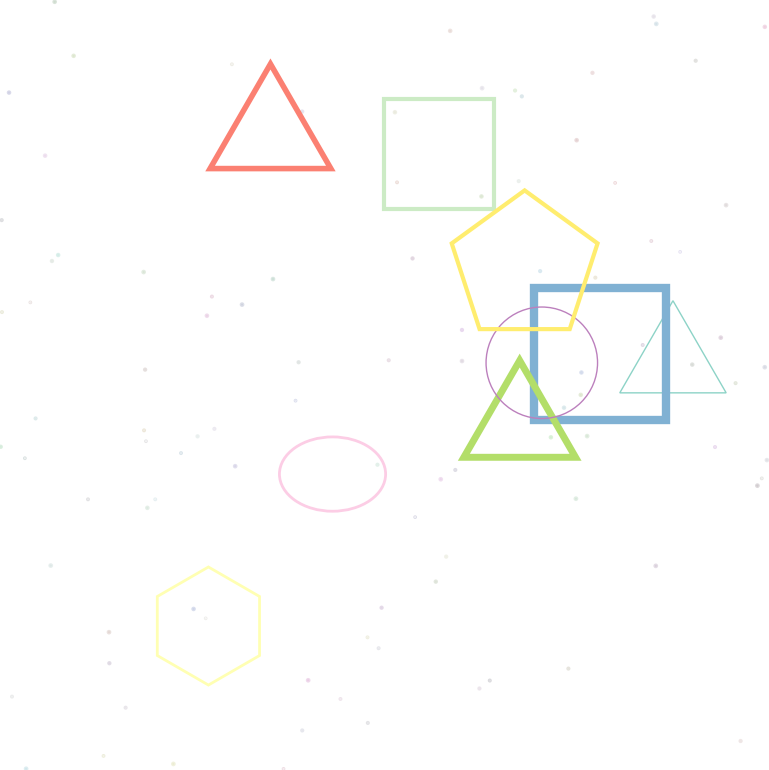[{"shape": "triangle", "thickness": 0.5, "radius": 0.4, "center": [0.874, 0.53]}, {"shape": "hexagon", "thickness": 1, "radius": 0.38, "center": [0.271, 0.187]}, {"shape": "triangle", "thickness": 2, "radius": 0.45, "center": [0.351, 0.826]}, {"shape": "square", "thickness": 3, "radius": 0.43, "center": [0.779, 0.54]}, {"shape": "triangle", "thickness": 2.5, "radius": 0.42, "center": [0.675, 0.448]}, {"shape": "oval", "thickness": 1, "radius": 0.34, "center": [0.432, 0.384]}, {"shape": "circle", "thickness": 0.5, "radius": 0.36, "center": [0.704, 0.529]}, {"shape": "square", "thickness": 1.5, "radius": 0.36, "center": [0.57, 0.8]}, {"shape": "pentagon", "thickness": 1.5, "radius": 0.5, "center": [0.681, 0.653]}]